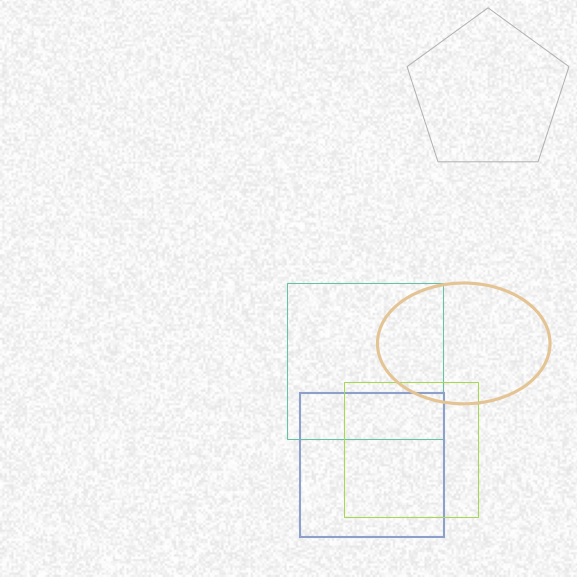[{"shape": "square", "thickness": 0.5, "radius": 0.67, "center": [0.632, 0.374]}, {"shape": "square", "thickness": 1, "radius": 0.62, "center": [0.644, 0.195]}, {"shape": "square", "thickness": 0.5, "radius": 0.58, "center": [0.711, 0.221]}, {"shape": "oval", "thickness": 1.5, "radius": 0.75, "center": [0.803, 0.404]}, {"shape": "pentagon", "thickness": 0.5, "radius": 0.74, "center": [0.845, 0.838]}]